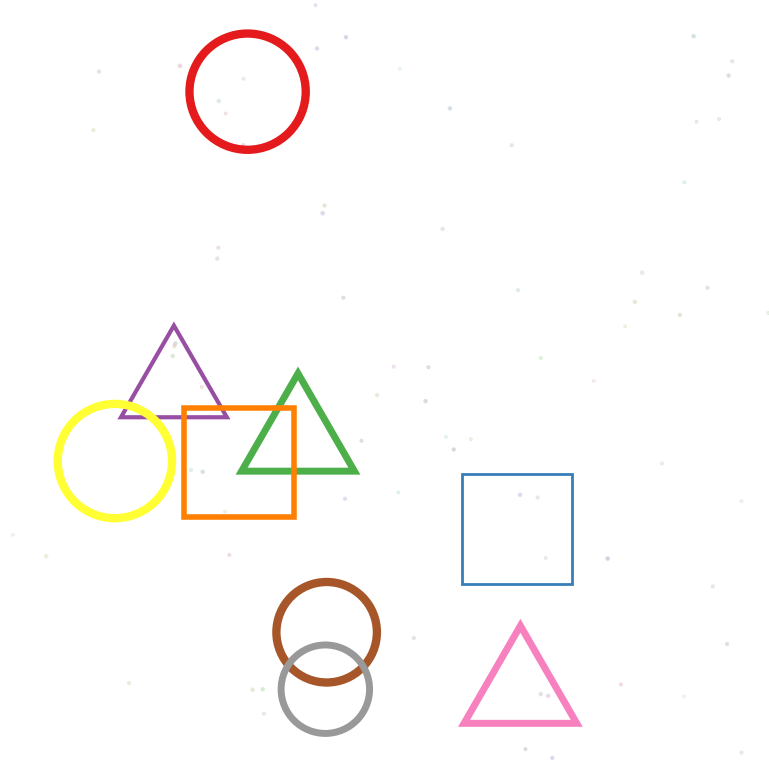[{"shape": "circle", "thickness": 3, "radius": 0.38, "center": [0.322, 0.881]}, {"shape": "square", "thickness": 1, "radius": 0.36, "center": [0.671, 0.313]}, {"shape": "triangle", "thickness": 2.5, "radius": 0.42, "center": [0.387, 0.43]}, {"shape": "triangle", "thickness": 1.5, "radius": 0.4, "center": [0.226, 0.498]}, {"shape": "square", "thickness": 2, "radius": 0.36, "center": [0.31, 0.399]}, {"shape": "circle", "thickness": 3, "radius": 0.37, "center": [0.149, 0.401]}, {"shape": "circle", "thickness": 3, "radius": 0.33, "center": [0.424, 0.179]}, {"shape": "triangle", "thickness": 2.5, "radius": 0.42, "center": [0.676, 0.103]}, {"shape": "circle", "thickness": 2.5, "radius": 0.29, "center": [0.423, 0.105]}]